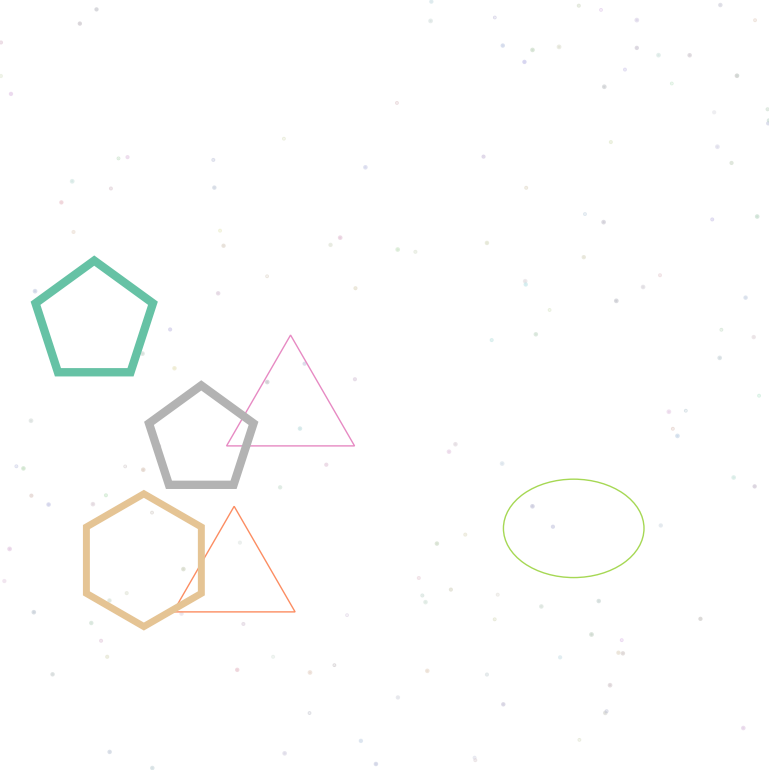[{"shape": "pentagon", "thickness": 3, "radius": 0.4, "center": [0.122, 0.581]}, {"shape": "triangle", "thickness": 0.5, "radius": 0.46, "center": [0.304, 0.251]}, {"shape": "triangle", "thickness": 0.5, "radius": 0.48, "center": [0.377, 0.469]}, {"shape": "oval", "thickness": 0.5, "radius": 0.46, "center": [0.745, 0.314]}, {"shape": "hexagon", "thickness": 2.5, "radius": 0.43, "center": [0.187, 0.272]}, {"shape": "pentagon", "thickness": 3, "radius": 0.36, "center": [0.261, 0.428]}]